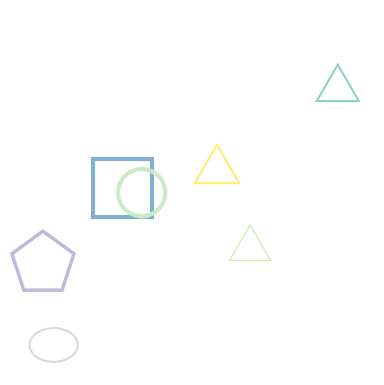[{"shape": "triangle", "thickness": 1.5, "radius": 0.32, "center": [0.877, 0.769]}, {"shape": "pentagon", "thickness": 2.5, "radius": 0.42, "center": [0.111, 0.315]}, {"shape": "square", "thickness": 3, "radius": 0.38, "center": [0.319, 0.512]}, {"shape": "triangle", "thickness": 0.5, "radius": 0.31, "center": [0.65, 0.354]}, {"shape": "oval", "thickness": 1.5, "radius": 0.31, "center": [0.139, 0.104]}, {"shape": "circle", "thickness": 3, "radius": 0.31, "center": [0.368, 0.5]}, {"shape": "triangle", "thickness": 1.5, "radius": 0.33, "center": [0.564, 0.557]}]